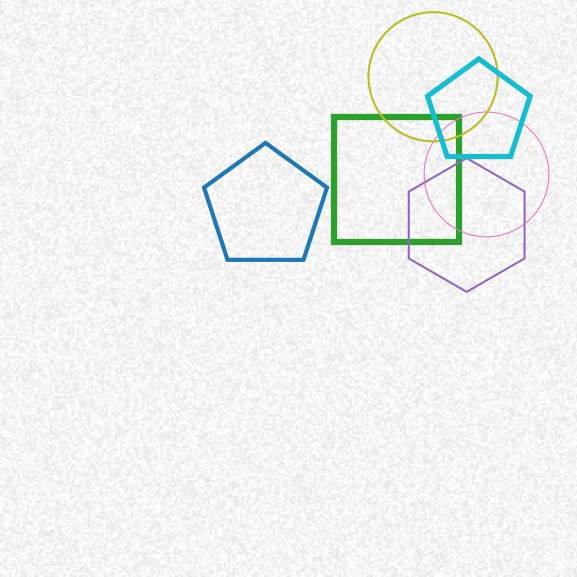[{"shape": "pentagon", "thickness": 2, "radius": 0.56, "center": [0.46, 0.64]}, {"shape": "square", "thickness": 3, "radius": 0.54, "center": [0.686, 0.688]}, {"shape": "hexagon", "thickness": 1, "radius": 0.58, "center": [0.808, 0.61]}, {"shape": "circle", "thickness": 0.5, "radius": 0.54, "center": [0.842, 0.697]}, {"shape": "circle", "thickness": 1, "radius": 0.56, "center": [0.75, 0.866]}, {"shape": "pentagon", "thickness": 2.5, "radius": 0.47, "center": [0.829, 0.804]}]